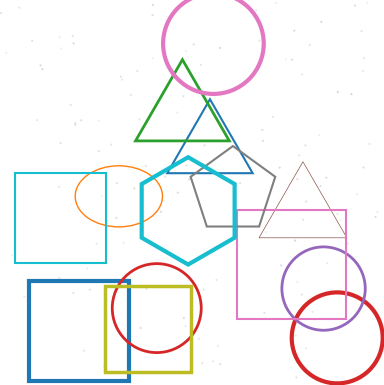[{"shape": "square", "thickness": 3, "radius": 0.65, "center": [0.206, 0.14]}, {"shape": "triangle", "thickness": 1.5, "radius": 0.64, "center": [0.545, 0.614]}, {"shape": "oval", "thickness": 1, "radius": 0.57, "center": [0.309, 0.49]}, {"shape": "triangle", "thickness": 2, "radius": 0.7, "center": [0.474, 0.704]}, {"shape": "circle", "thickness": 3, "radius": 0.59, "center": [0.876, 0.122]}, {"shape": "circle", "thickness": 2, "radius": 0.58, "center": [0.407, 0.2]}, {"shape": "circle", "thickness": 2, "radius": 0.54, "center": [0.84, 0.25]}, {"shape": "triangle", "thickness": 0.5, "radius": 0.66, "center": [0.787, 0.448]}, {"shape": "circle", "thickness": 3, "radius": 0.65, "center": [0.554, 0.887]}, {"shape": "square", "thickness": 1.5, "radius": 0.71, "center": [0.756, 0.313]}, {"shape": "pentagon", "thickness": 1.5, "radius": 0.58, "center": [0.605, 0.505]}, {"shape": "square", "thickness": 2.5, "radius": 0.55, "center": [0.385, 0.145]}, {"shape": "square", "thickness": 1.5, "radius": 0.59, "center": [0.158, 0.433]}, {"shape": "hexagon", "thickness": 3, "radius": 0.7, "center": [0.489, 0.452]}]